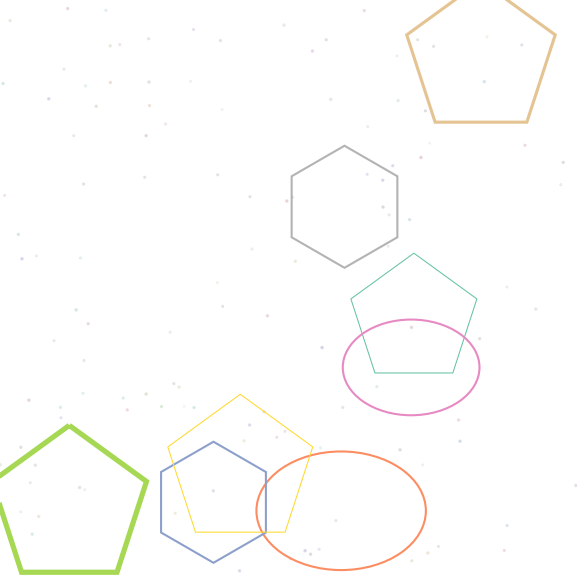[{"shape": "pentagon", "thickness": 0.5, "radius": 0.57, "center": [0.717, 0.446]}, {"shape": "oval", "thickness": 1, "radius": 0.73, "center": [0.591, 0.115]}, {"shape": "hexagon", "thickness": 1, "radius": 0.52, "center": [0.37, 0.129]}, {"shape": "oval", "thickness": 1, "radius": 0.59, "center": [0.712, 0.363]}, {"shape": "pentagon", "thickness": 2.5, "radius": 0.7, "center": [0.12, 0.122]}, {"shape": "pentagon", "thickness": 0.5, "radius": 0.66, "center": [0.416, 0.184]}, {"shape": "pentagon", "thickness": 1.5, "radius": 0.68, "center": [0.833, 0.897]}, {"shape": "hexagon", "thickness": 1, "radius": 0.53, "center": [0.597, 0.641]}]